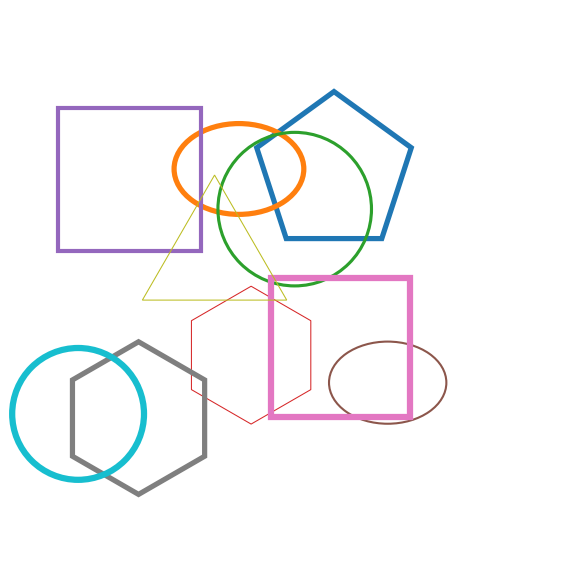[{"shape": "pentagon", "thickness": 2.5, "radius": 0.7, "center": [0.578, 0.7]}, {"shape": "oval", "thickness": 2.5, "radius": 0.56, "center": [0.414, 0.707]}, {"shape": "circle", "thickness": 1.5, "radius": 0.66, "center": [0.51, 0.637]}, {"shape": "hexagon", "thickness": 0.5, "radius": 0.6, "center": [0.435, 0.384]}, {"shape": "square", "thickness": 2, "radius": 0.62, "center": [0.224, 0.688]}, {"shape": "oval", "thickness": 1, "radius": 0.51, "center": [0.671, 0.337]}, {"shape": "square", "thickness": 3, "radius": 0.6, "center": [0.589, 0.398]}, {"shape": "hexagon", "thickness": 2.5, "radius": 0.66, "center": [0.24, 0.275]}, {"shape": "triangle", "thickness": 0.5, "radius": 0.72, "center": [0.372, 0.552]}, {"shape": "circle", "thickness": 3, "radius": 0.57, "center": [0.135, 0.282]}]